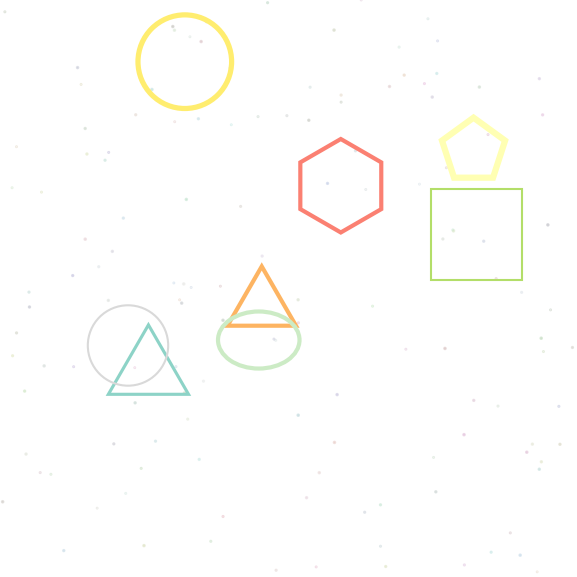[{"shape": "triangle", "thickness": 1.5, "radius": 0.4, "center": [0.257, 0.356]}, {"shape": "pentagon", "thickness": 3, "radius": 0.29, "center": [0.82, 0.738]}, {"shape": "hexagon", "thickness": 2, "radius": 0.4, "center": [0.59, 0.678]}, {"shape": "triangle", "thickness": 2, "radius": 0.34, "center": [0.453, 0.469]}, {"shape": "square", "thickness": 1, "radius": 0.39, "center": [0.826, 0.593]}, {"shape": "circle", "thickness": 1, "radius": 0.35, "center": [0.222, 0.401]}, {"shape": "oval", "thickness": 2, "radius": 0.35, "center": [0.448, 0.41]}, {"shape": "circle", "thickness": 2.5, "radius": 0.41, "center": [0.32, 0.892]}]